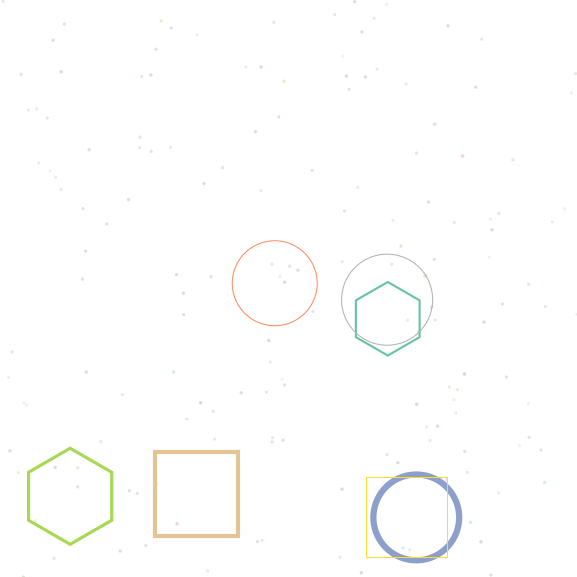[{"shape": "hexagon", "thickness": 1, "radius": 0.32, "center": [0.671, 0.447]}, {"shape": "circle", "thickness": 0.5, "radius": 0.37, "center": [0.476, 0.509]}, {"shape": "circle", "thickness": 3, "radius": 0.37, "center": [0.721, 0.103]}, {"shape": "hexagon", "thickness": 1.5, "radius": 0.42, "center": [0.121, 0.14]}, {"shape": "square", "thickness": 0.5, "radius": 0.35, "center": [0.704, 0.104]}, {"shape": "square", "thickness": 2, "radius": 0.36, "center": [0.34, 0.144]}, {"shape": "circle", "thickness": 0.5, "radius": 0.39, "center": [0.67, 0.48]}]